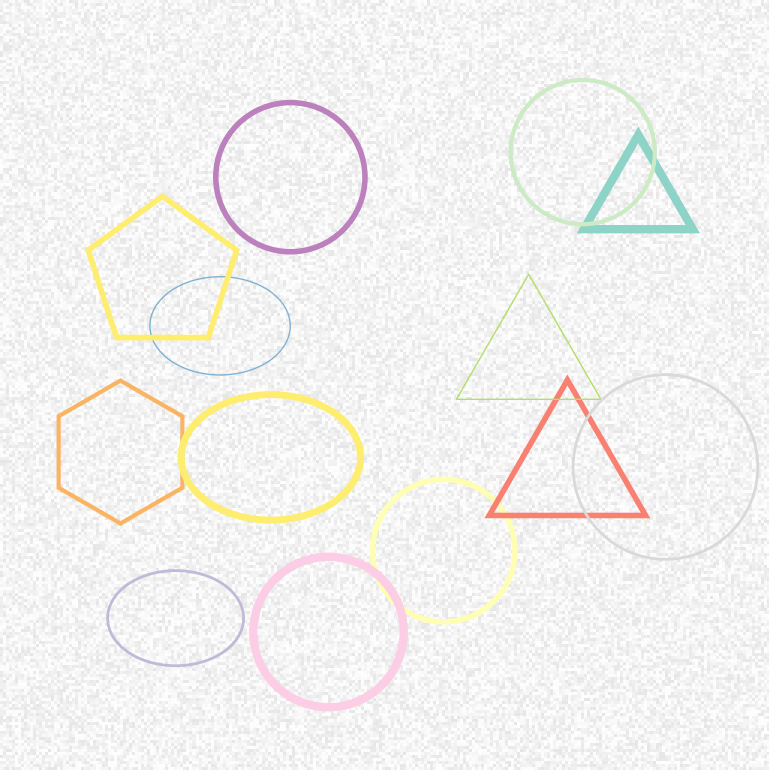[{"shape": "triangle", "thickness": 3, "radius": 0.41, "center": [0.829, 0.743]}, {"shape": "circle", "thickness": 2, "radius": 0.46, "center": [0.576, 0.285]}, {"shape": "oval", "thickness": 1, "radius": 0.44, "center": [0.228, 0.197]}, {"shape": "triangle", "thickness": 2, "radius": 0.59, "center": [0.737, 0.389]}, {"shape": "oval", "thickness": 0.5, "radius": 0.46, "center": [0.286, 0.577]}, {"shape": "hexagon", "thickness": 1.5, "radius": 0.46, "center": [0.156, 0.413]}, {"shape": "triangle", "thickness": 0.5, "radius": 0.54, "center": [0.687, 0.536]}, {"shape": "circle", "thickness": 3, "radius": 0.49, "center": [0.427, 0.179]}, {"shape": "circle", "thickness": 1, "radius": 0.6, "center": [0.864, 0.394]}, {"shape": "circle", "thickness": 2, "radius": 0.48, "center": [0.377, 0.77]}, {"shape": "circle", "thickness": 1.5, "radius": 0.47, "center": [0.757, 0.802]}, {"shape": "oval", "thickness": 2.5, "radius": 0.58, "center": [0.352, 0.406]}, {"shape": "pentagon", "thickness": 2, "radius": 0.51, "center": [0.211, 0.644]}]